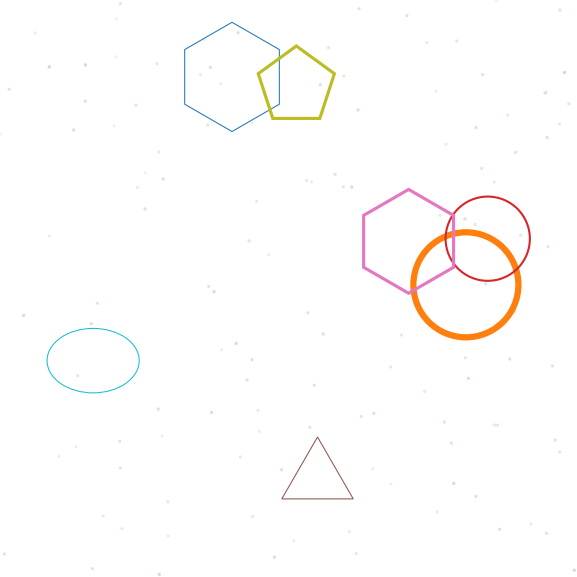[{"shape": "hexagon", "thickness": 0.5, "radius": 0.47, "center": [0.402, 0.866]}, {"shape": "circle", "thickness": 3, "radius": 0.45, "center": [0.807, 0.506]}, {"shape": "circle", "thickness": 1, "radius": 0.36, "center": [0.845, 0.586]}, {"shape": "triangle", "thickness": 0.5, "radius": 0.36, "center": [0.55, 0.171]}, {"shape": "hexagon", "thickness": 1.5, "radius": 0.45, "center": [0.708, 0.581]}, {"shape": "pentagon", "thickness": 1.5, "radius": 0.35, "center": [0.513, 0.85]}, {"shape": "oval", "thickness": 0.5, "radius": 0.4, "center": [0.161, 0.375]}]